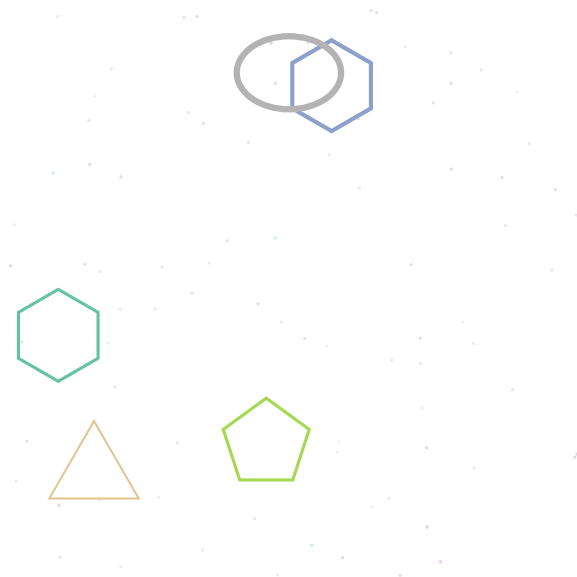[{"shape": "hexagon", "thickness": 1.5, "radius": 0.4, "center": [0.101, 0.418]}, {"shape": "hexagon", "thickness": 2, "radius": 0.39, "center": [0.574, 0.851]}, {"shape": "pentagon", "thickness": 1.5, "radius": 0.39, "center": [0.461, 0.231]}, {"shape": "triangle", "thickness": 1, "radius": 0.45, "center": [0.163, 0.181]}, {"shape": "oval", "thickness": 3, "radius": 0.45, "center": [0.5, 0.873]}]